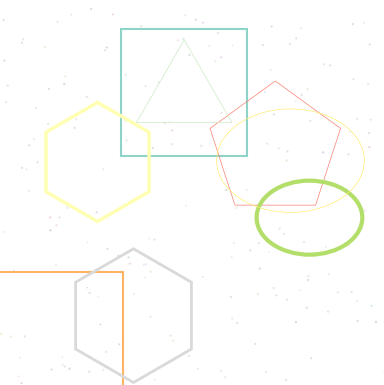[{"shape": "square", "thickness": 1.5, "radius": 0.82, "center": [0.478, 0.759]}, {"shape": "hexagon", "thickness": 2.5, "radius": 0.77, "center": [0.253, 0.579]}, {"shape": "pentagon", "thickness": 0.5, "radius": 0.89, "center": [0.715, 0.611]}, {"shape": "square", "thickness": 1.5, "radius": 0.95, "center": [0.13, 0.105]}, {"shape": "oval", "thickness": 3, "radius": 0.69, "center": [0.804, 0.435]}, {"shape": "hexagon", "thickness": 2, "radius": 0.87, "center": [0.347, 0.18]}, {"shape": "triangle", "thickness": 0.5, "radius": 0.72, "center": [0.478, 0.753]}, {"shape": "oval", "thickness": 0.5, "radius": 0.96, "center": [0.754, 0.583]}]